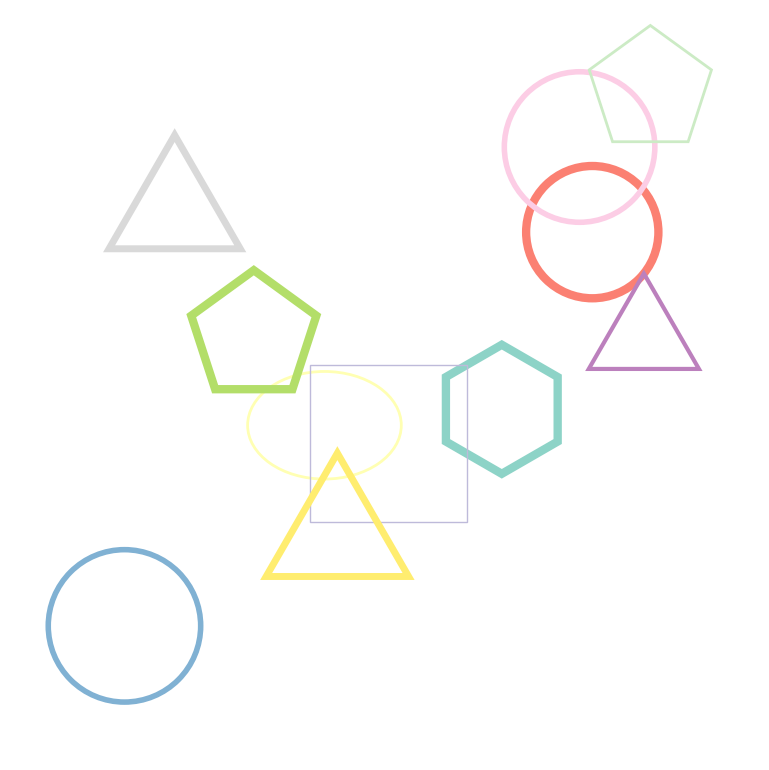[{"shape": "hexagon", "thickness": 3, "radius": 0.42, "center": [0.652, 0.468]}, {"shape": "oval", "thickness": 1, "radius": 0.5, "center": [0.421, 0.448]}, {"shape": "square", "thickness": 0.5, "radius": 0.51, "center": [0.505, 0.424]}, {"shape": "circle", "thickness": 3, "radius": 0.43, "center": [0.769, 0.699]}, {"shape": "circle", "thickness": 2, "radius": 0.49, "center": [0.162, 0.187]}, {"shape": "pentagon", "thickness": 3, "radius": 0.43, "center": [0.33, 0.564]}, {"shape": "circle", "thickness": 2, "radius": 0.49, "center": [0.753, 0.809]}, {"shape": "triangle", "thickness": 2.5, "radius": 0.49, "center": [0.227, 0.726]}, {"shape": "triangle", "thickness": 1.5, "radius": 0.41, "center": [0.836, 0.562]}, {"shape": "pentagon", "thickness": 1, "radius": 0.42, "center": [0.845, 0.883]}, {"shape": "triangle", "thickness": 2.5, "radius": 0.53, "center": [0.438, 0.305]}]